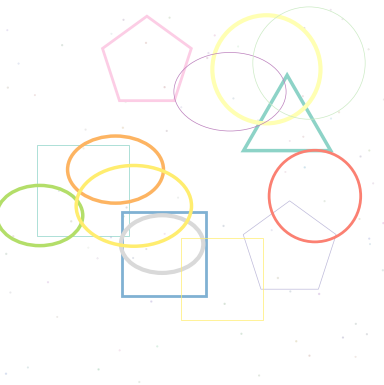[{"shape": "triangle", "thickness": 2.5, "radius": 0.65, "center": [0.746, 0.674]}, {"shape": "square", "thickness": 0.5, "radius": 0.6, "center": [0.216, 0.505]}, {"shape": "circle", "thickness": 3, "radius": 0.7, "center": [0.692, 0.82]}, {"shape": "pentagon", "thickness": 0.5, "radius": 0.63, "center": [0.752, 0.351]}, {"shape": "circle", "thickness": 2, "radius": 0.59, "center": [0.818, 0.491]}, {"shape": "square", "thickness": 2, "radius": 0.54, "center": [0.426, 0.34]}, {"shape": "oval", "thickness": 2.5, "radius": 0.62, "center": [0.3, 0.56]}, {"shape": "oval", "thickness": 2.5, "radius": 0.56, "center": [0.103, 0.44]}, {"shape": "pentagon", "thickness": 2, "radius": 0.61, "center": [0.382, 0.837]}, {"shape": "oval", "thickness": 3, "radius": 0.53, "center": [0.421, 0.366]}, {"shape": "oval", "thickness": 0.5, "radius": 0.73, "center": [0.597, 0.762]}, {"shape": "circle", "thickness": 0.5, "radius": 0.73, "center": [0.803, 0.836]}, {"shape": "square", "thickness": 0.5, "radius": 0.53, "center": [0.576, 0.275]}, {"shape": "oval", "thickness": 2.5, "radius": 0.75, "center": [0.348, 0.465]}]